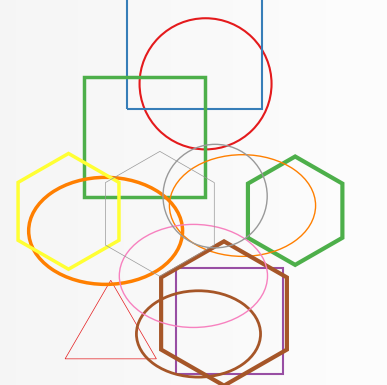[{"shape": "circle", "thickness": 1.5, "radius": 0.85, "center": [0.53, 0.782]}, {"shape": "triangle", "thickness": 0.5, "radius": 0.68, "center": [0.286, 0.136]}, {"shape": "square", "thickness": 1.5, "radius": 0.87, "center": [0.502, 0.891]}, {"shape": "hexagon", "thickness": 3, "radius": 0.7, "center": [0.762, 0.453]}, {"shape": "square", "thickness": 2.5, "radius": 0.78, "center": [0.374, 0.643]}, {"shape": "square", "thickness": 1.5, "radius": 0.69, "center": [0.593, 0.167]}, {"shape": "oval", "thickness": 2.5, "radius": 0.99, "center": [0.273, 0.4]}, {"shape": "oval", "thickness": 1, "radius": 0.94, "center": [0.626, 0.466]}, {"shape": "hexagon", "thickness": 2.5, "radius": 0.75, "center": [0.177, 0.451]}, {"shape": "oval", "thickness": 2, "radius": 0.8, "center": [0.512, 0.133]}, {"shape": "hexagon", "thickness": 3, "radius": 0.94, "center": [0.578, 0.186]}, {"shape": "oval", "thickness": 1, "radius": 0.96, "center": [0.499, 0.283]}, {"shape": "circle", "thickness": 1, "radius": 0.67, "center": [0.555, 0.491]}, {"shape": "hexagon", "thickness": 0.5, "radius": 0.81, "center": [0.413, 0.445]}]